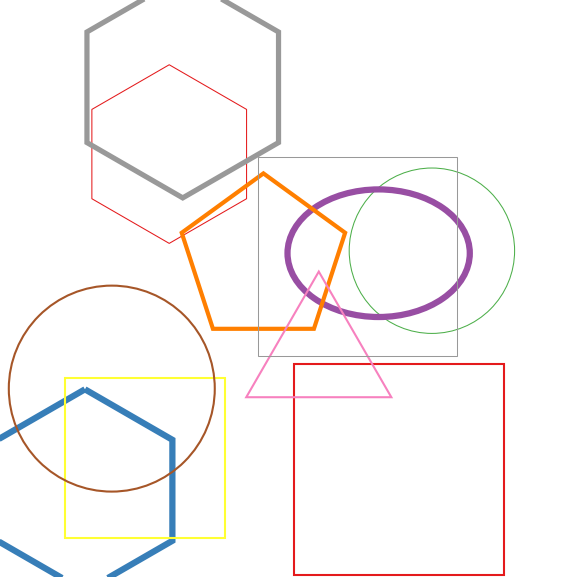[{"shape": "hexagon", "thickness": 0.5, "radius": 0.77, "center": [0.293, 0.732]}, {"shape": "square", "thickness": 1, "radius": 0.91, "center": [0.691, 0.186]}, {"shape": "hexagon", "thickness": 3, "radius": 0.87, "center": [0.147, 0.15]}, {"shape": "circle", "thickness": 0.5, "radius": 0.72, "center": [0.748, 0.565]}, {"shape": "oval", "thickness": 3, "radius": 0.79, "center": [0.656, 0.561]}, {"shape": "pentagon", "thickness": 2, "radius": 0.74, "center": [0.456, 0.55]}, {"shape": "square", "thickness": 1, "radius": 0.69, "center": [0.251, 0.206]}, {"shape": "circle", "thickness": 1, "radius": 0.89, "center": [0.194, 0.326]}, {"shape": "triangle", "thickness": 1, "radius": 0.73, "center": [0.552, 0.384]}, {"shape": "hexagon", "thickness": 2.5, "radius": 0.96, "center": [0.316, 0.848]}, {"shape": "square", "thickness": 0.5, "radius": 0.86, "center": [0.619, 0.555]}]